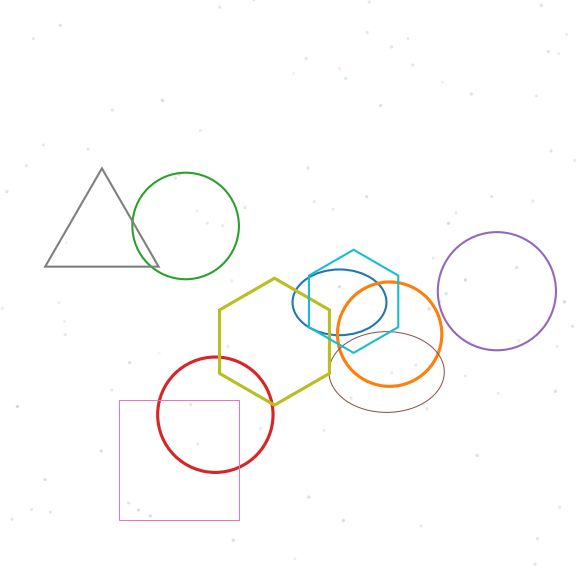[{"shape": "oval", "thickness": 1, "radius": 0.41, "center": [0.588, 0.476]}, {"shape": "circle", "thickness": 1.5, "radius": 0.45, "center": [0.675, 0.42]}, {"shape": "circle", "thickness": 1, "radius": 0.46, "center": [0.321, 0.608]}, {"shape": "circle", "thickness": 1.5, "radius": 0.5, "center": [0.373, 0.281]}, {"shape": "circle", "thickness": 1, "radius": 0.51, "center": [0.86, 0.495]}, {"shape": "oval", "thickness": 0.5, "radius": 0.5, "center": [0.669, 0.355]}, {"shape": "square", "thickness": 0.5, "radius": 0.52, "center": [0.31, 0.202]}, {"shape": "triangle", "thickness": 1, "radius": 0.57, "center": [0.176, 0.594]}, {"shape": "hexagon", "thickness": 1.5, "radius": 0.55, "center": [0.475, 0.407]}, {"shape": "hexagon", "thickness": 1, "radius": 0.45, "center": [0.612, 0.477]}]